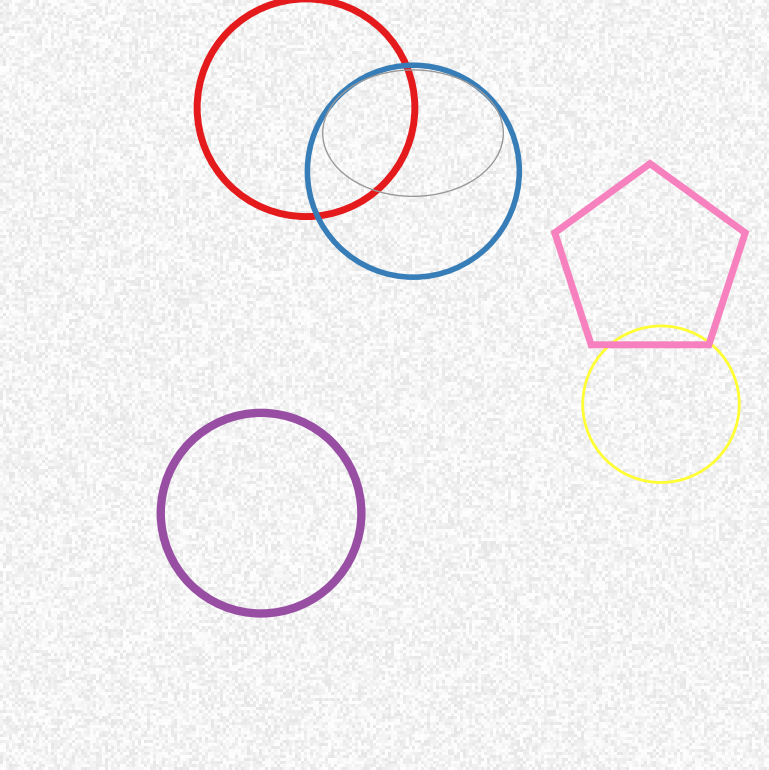[{"shape": "circle", "thickness": 2.5, "radius": 0.71, "center": [0.397, 0.86]}, {"shape": "circle", "thickness": 2, "radius": 0.69, "center": [0.537, 0.778]}, {"shape": "circle", "thickness": 3, "radius": 0.65, "center": [0.339, 0.334]}, {"shape": "circle", "thickness": 1, "radius": 0.51, "center": [0.858, 0.475]}, {"shape": "pentagon", "thickness": 2.5, "radius": 0.65, "center": [0.844, 0.657]}, {"shape": "oval", "thickness": 0.5, "radius": 0.59, "center": [0.536, 0.827]}]